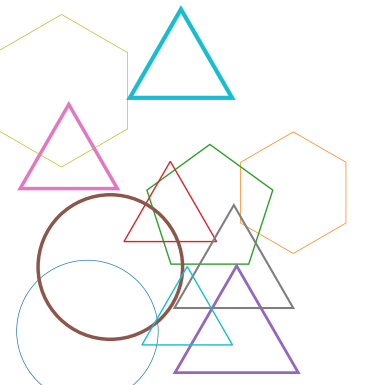[{"shape": "circle", "thickness": 0.5, "radius": 0.92, "center": [0.227, 0.14]}, {"shape": "hexagon", "thickness": 0.5, "radius": 0.79, "center": [0.762, 0.5]}, {"shape": "pentagon", "thickness": 1, "radius": 0.86, "center": [0.545, 0.453]}, {"shape": "triangle", "thickness": 1, "radius": 0.69, "center": [0.442, 0.442]}, {"shape": "triangle", "thickness": 2, "radius": 0.92, "center": [0.615, 0.125]}, {"shape": "circle", "thickness": 2.5, "radius": 0.94, "center": [0.287, 0.306]}, {"shape": "triangle", "thickness": 2.5, "radius": 0.73, "center": [0.179, 0.583]}, {"shape": "triangle", "thickness": 1.5, "radius": 0.89, "center": [0.607, 0.289]}, {"shape": "hexagon", "thickness": 0.5, "radius": 0.99, "center": [0.16, 0.764]}, {"shape": "triangle", "thickness": 1, "radius": 0.68, "center": [0.486, 0.172]}, {"shape": "triangle", "thickness": 3, "radius": 0.77, "center": [0.47, 0.823]}]